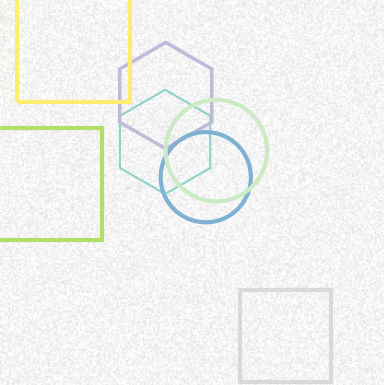[{"shape": "hexagon", "thickness": 1.5, "radius": 0.68, "center": [0.429, 0.631]}, {"shape": "hexagon", "thickness": 2.5, "radius": 0.69, "center": [0.43, 0.752]}, {"shape": "circle", "thickness": 3, "radius": 0.59, "center": [0.534, 0.54]}, {"shape": "square", "thickness": 3, "radius": 0.73, "center": [0.119, 0.521]}, {"shape": "square", "thickness": 3, "radius": 0.59, "center": [0.742, 0.128]}, {"shape": "circle", "thickness": 3, "radius": 0.66, "center": [0.562, 0.609]}, {"shape": "square", "thickness": 3, "radius": 0.73, "center": [0.191, 0.88]}]